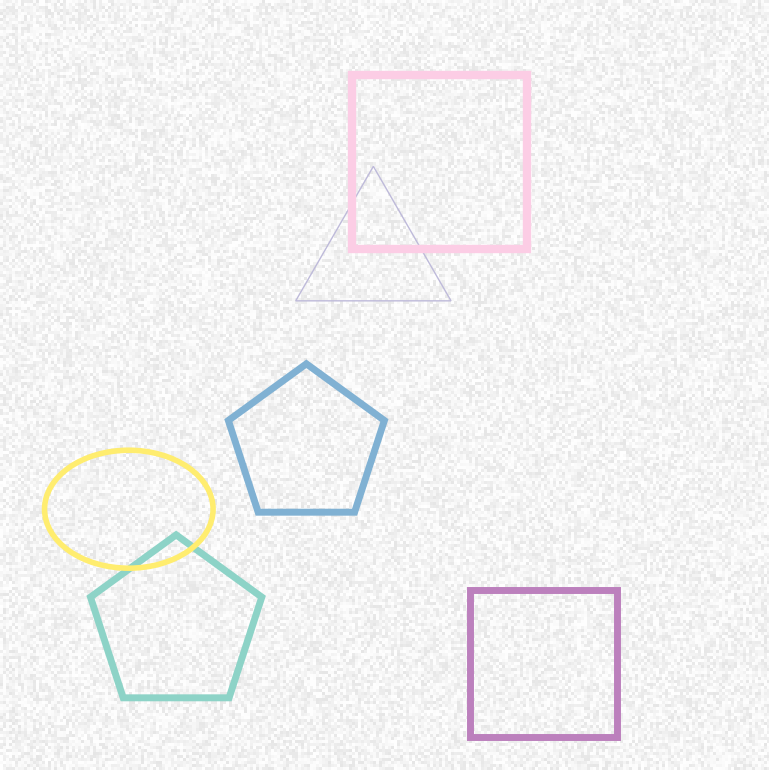[{"shape": "pentagon", "thickness": 2.5, "radius": 0.58, "center": [0.229, 0.188]}, {"shape": "triangle", "thickness": 0.5, "radius": 0.58, "center": [0.485, 0.668]}, {"shape": "pentagon", "thickness": 2.5, "radius": 0.53, "center": [0.398, 0.421]}, {"shape": "square", "thickness": 3, "radius": 0.57, "center": [0.571, 0.79]}, {"shape": "square", "thickness": 2.5, "radius": 0.48, "center": [0.706, 0.138]}, {"shape": "oval", "thickness": 2, "radius": 0.55, "center": [0.167, 0.339]}]